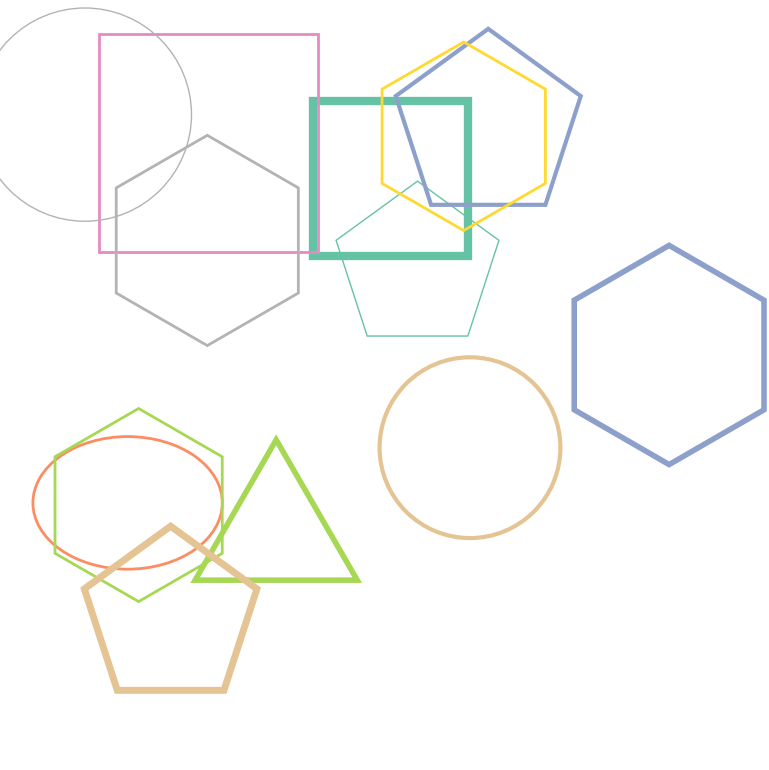[{"shape": "pentagon", "thickness": 0.5, "radius": 0.56, "center": [0.542, 0.654]}, {"shape": "square", "thickness": 3, "radius": 0.5, "center": [0.507, 0.768]}, {"shape": "oval", "thickness": 1, "radius": 0.61, "center": [0.166, 0.347]}, {"shape": "hexagon", "thickness": 2, "radius": 0.71, "center": [0.869, 0.539]}, {"shape": "pentagon", "thickness": 1.5, "radius": 0.63, "center": [0.634, 0.836]}, {"shape": "square", "thickness": 1, "radius": 0.71, "center": [0.271, 0.815]}, {"shape": "hexagon", "thickness": 1, "radius": 0.63, "center": [0.18, 0.344]}, {"shape": "triangle", "thickness": 2, "radius": 0.61, "center": [0.359, 0.307]}, {"shape": "hexagon", "thickness": 1, "radius": 0.61, "center": [0.602, 0.823]}, {"shape": "circle", "thickness": 1.5, "radius": 0.59, "center": [0.61, 0.419]}, {"shape": "pentagon", "thickness": 2.5, "radius": 0.59, "center": [0.222, 0.199]}, {"shape": "hexagon", "thickness": 1, "radius": 0.68, "center": [0.269, 0.688]}, {"shape": "circle", "thickness": 0.5, "radius": 0.69, "center": [0.11, 0.851]}]